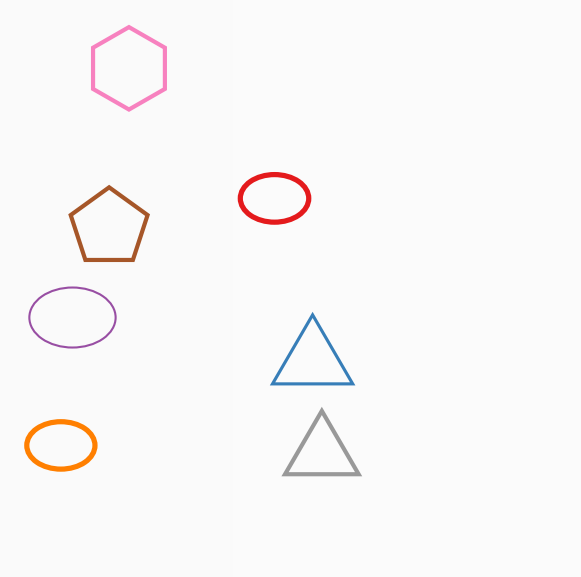[{"shape": "oval", "thickness": 2.5, "radius": 0.29, "center": [0.472, 0.656]}, {"shape": "triangle", "thickness": 1.5, "radius": 0.4, "center": [0.538, 0.374]}, {"shape": "oval", "thickness": 1, "radius": 0.37, "center": [0.125, 0.449]}, {"shape": "oval", "thickness": 2.5, "radius": 0.29, "center": [0.105, 0.228]}, {"shape": "pentagon", "thickness": 2, "radius": 0.35, "center": [0.188, 0.605]}, {"shape": "hexagon", "thickness": 2, "radius": 0.36, "center": [0.222, 0.881]}, {"shape": "triangle", "thickness": 2, "radius": 0.37, "center": [0.554, 0.214]}]